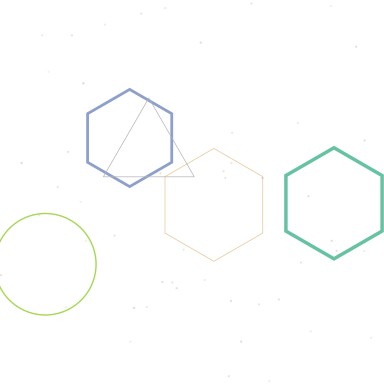[{"shape": "hexagon", "thickness": 2.5, "radius": 0.72, "center": [0.868, 0.472]}, {"shape": "hexagon", "thickness": 2, "radius": 0.63, "center": [0.337, 0.642]}, {"shape": "circle", "thickness": 1, "radius": 0.66, "center": [0.118, 0.314]}, {"shape": "hexagon", "thickness": 0.5, "radius": 0.73, "center": [0.556, 0.468]}, {"shape": "triangle", "thickness": 0.5, "radius": 0.68, "center": [0.387, 0.609]}]